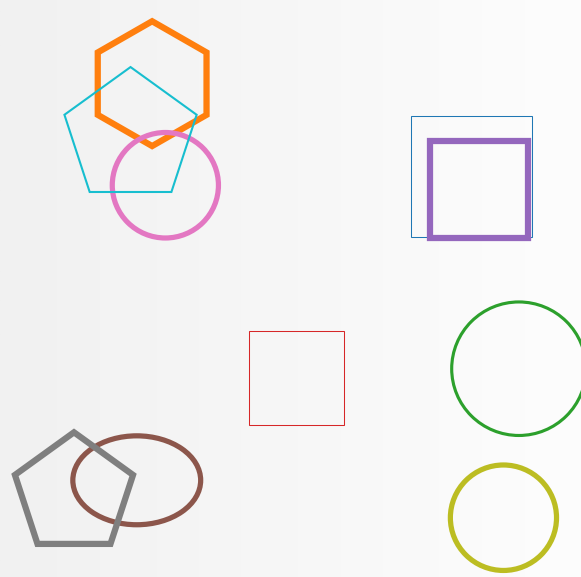[{"shape": "square", "thickness": 0.5, "radius": 0.52, "center": [0.811, 0.694]}, {"shape": "hexagon", "thickness": 3, "radius": 0.54, "center": [0.262, 0.854]}, {"shape": "circle", "thickness": 1.5, "radius": 0.58, "center": [0.893, 0.361]}, {"shape": "square", "thickness": 0.5, "radius": 0.41, "center": [0.51, 0.345]}, {"shape": "square", "thickness": 3, "radius": 0.42, "center": [0.825, 0.67]}, {"shape": "oval", "thickness": 2.5, "radius": 0.55, "center": [0.235, 0.167]}, {"shape": "circle", "thickness": 2.5, "radius": 0.46, "center": [0.284, 0.678]}, {"shape": "pentagon", "thickness": 3, "radius": 0.53, "center": [0.127, 0.144]}, {"shape": "circle", "thickness": 2.5, "radius": 0.46, "center": [0.866, 0.103]}, {"shape": "pentagon", "thickness": 1, "radius": 0.6, "center": [0.225, 0.763]}]